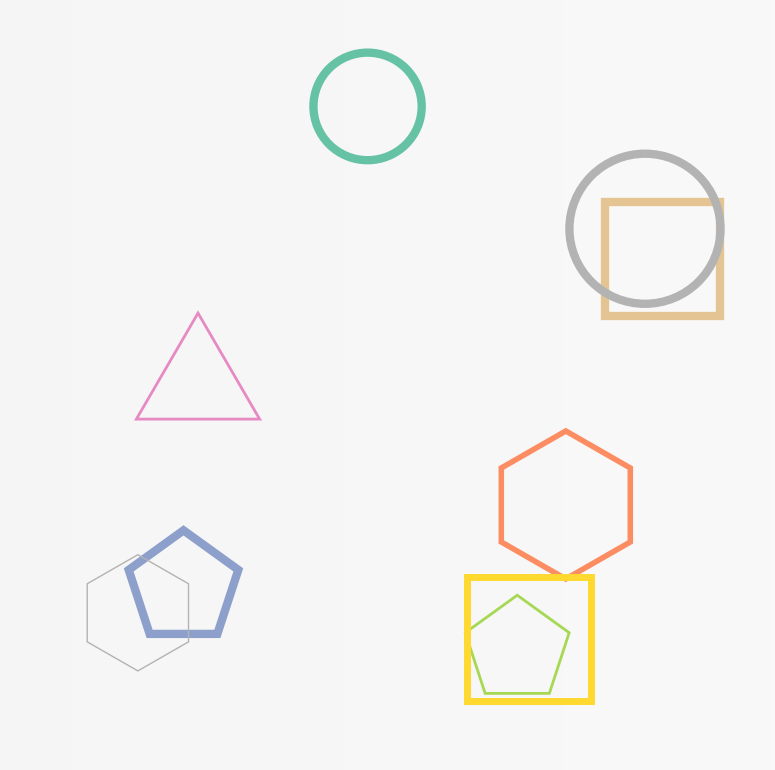[{"shape": "circle", "thickness": 3, "radius": 0.35, "center": [0.474, 0.862]}, {"shape": "hexagon", "thickness": 2, "radius": 0.48, "center": [0.73, 0.344]}, {"shape": "pentagon", "thickness": 3, "radius": 0.37, "center": [0.237, 0.237]}, {"shape": "triangle", "thickness": 1, "radius": 0.46, "center": [0.255, 0.502]}, {"shape": "pentagon", "thickness": 1, "radius": 0.35, "center": [0.667, 0.157]}, {"shape": "square", "thickness": 2.5, "radius": 0.4, "center": [0.683, 0.17]}, {"shape": "square", "thickness": 3, "radius": 0.37, "center": [0.855, 0.663]}, {"shape": "hexagon", "thickness": 0.5, "radius": 0.38, "center": [0.178, 0.204]}, {"shape": "circle", "thickness": 3, "radius": 0.49, "center": [0.832, 0.703]}]